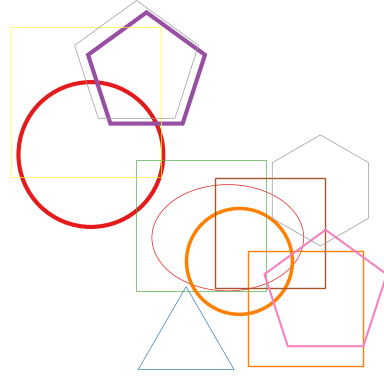[{"shape": "oval", "thickness": 0.5, "radius": 0.99, "center": [0.592, 0.382]}, {"shape": "circle", "thickness": 3, "radius": 0.94, "center": [0.236, 0.599]}, {"shape": "triangle", "thickness": 0.5, "radius": 0.72, "center": [0.483, 0.112]}, {"shape": "square", "thickness": 0.5, "radius": 0.85, "center": [0.522, 0.415]}, {"shape": "pentagon", "thickness": 3, "radius": 0.8, "center": [0.381, 0.808]}, {"shape": "circle", "thickness": 2.5, "radius": 0.69, "center": [0.622, 0.321]}, {"shape": "square", "thickness": 1, "radius": 0.75, "center": [0.794, 0.199]}, {"shape": "square", "thickness": 0.5, "radius": 0.97, "center": [0.224, 0.736]}, {"shape": "square", "thickness": 1, "radius": 0.72, "center": [0.702, 0.395]}, {"shape": "pentagon", "thickness": 1.5, "radius": 0.84, "center": [0.846, 0.236]}, {"shape": "pentagon", "thickness": 0.5, "radius": 0.85, "center": [0.355, 0.83]}, {"shape": "hexagon", "thickness": 0.5, "radius": 0.72, "center": [0.832, 0.505]}]